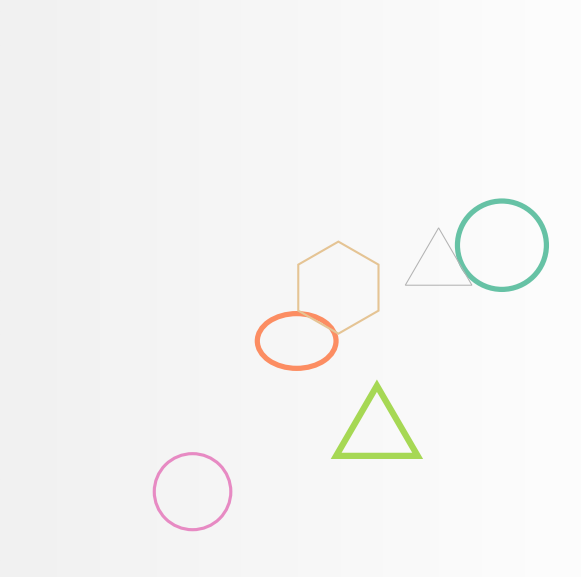[{"shape": "circle", "thickness": 2.5, "radius": 0.38, "center": [0.864, 0.575]}, {"shape": "oval", "thickness": 2.5, "radius": 0.34, "center": [0.51, 0.409]}, {"shape": "circle", "thickness": 1.5, "radius": 0.33, "center": [0.331, 0.148]}, {"shape": "triangle", "thickness": 3, "radius": 0.4, "center": [0.648, 0.25]}, {"shape": "hexagon", "thickness": 1, "radius": 0.4, "center": [0.582, 0.501]}, {"shape": "triangle", "thickness": 0.5, "radius": 0.33, "center": [0.755, 0.538]}]